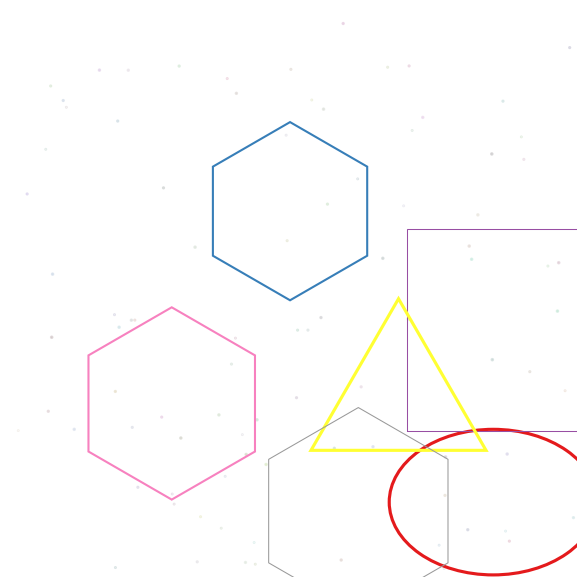[{"shape": "oval", "thickness": 1.5, "radius": 0.9, "center": [0.854, 0.13]}, {"shape": "hexagon", "thickness": 1, "radius": 0.77, "center": [0.502, 0.633]}, {"shape": "square", "thickness": 0.5, "radius": 0.87, "center": [0.879, 0.428]}, {"shape": "triangle", "thickness": 1.5, "radius": 0.87, "center": [0.69, 0.307]}, {"shape": "hexagon", "thickness": 1, "radius": 0.83, "center": [0.297, 0.301]}, {"shape": "hexagon", "thickness": 0.5, "radius": 0.9, "center": [0.62, 0.114]}]